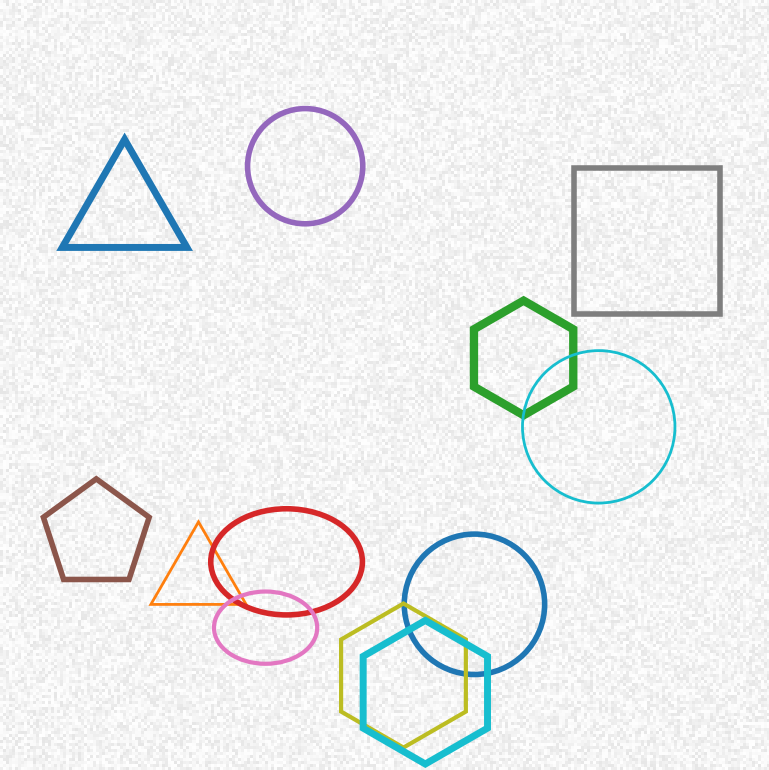[{"shape": "triangle", "thickness": 2.5, "radius": 0.47, "center": [0.162, 0.725]}, {"shape": "circle", "thickness": 2, "radius": 0.46, "center": [0.616, 0.215]}, {"shape": "triangle", "thickness": 1, "radius": 0.36, "center": [0.258, 0.251]}, {"shape": "hexagon", "thickness": 3, "radius": 0.37, "center": [0.68, 0.535]}, {"shape": "oval", "thickness": 2, "radius": 0.49, "center": [0.372, 0.27]}, {"shape": "circle", "thickness": 2, "radius": 0.37, "center": [0.396, 0.784]}, {"shape": "pentagon", "thickness": 2, "radius": 0.36, "center": [0.125, 0.306]}, {"shape": "oval", "thickness": 1.5, "radius": 0.34, "center": [0.345, 0.185]}, {"shape": "square", "thickness": 2, "radius": 0.47, "center": [0.84, 0.687]}, {"shape": "hexagon", "thickness": 1.5, "radius": 0.47, "center": [0.524, 0.123]}, {"shape": "hexagon", "thickness": 2.5, "radius": 0.47, "center": [0.552, 0.101]}, {"shape": "circle", "thickness": 1, "radius": 0.5, "center": [0.778, 0.446]}]